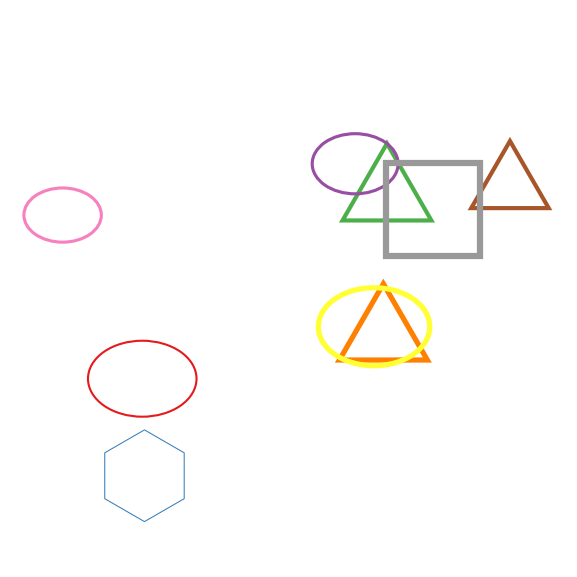[{"shape": "oval", "thickness": 1, "radius": 0.47, "center": [0.246, 0.343]}, {"shape": "hexagon", "thickness": 0.5, "radius": 0.4, "center": [0.25, 0.175]}, {"shape": "triangle", "thickness": 2, "radius": 0.44, "center": [0.67, 0.662]}, {"shape": "oval", "thickness": 1.5, "radius": 0.37, "center": [0.615, 0.716]}, {"shape": "triangle", "thickness": 2.5, "radius": 0.44, "center": [0.664, 0.42]}, {"shape": "oval", "thickness": 2.5, "radius": 0.48, "center": [0.648, 0.433]}, {"shape": "triangle", "thickness": 2, "radius": 0.39, "center": [0.883, 0.677]}, {"shape": "oval", "thickness": 1.5, "radius": 0.34, "center": [0.108, 0.627]}, {"shape": "square", "thickness": 3, "radius": 0.4, "center": [0.749, 0.637]}]